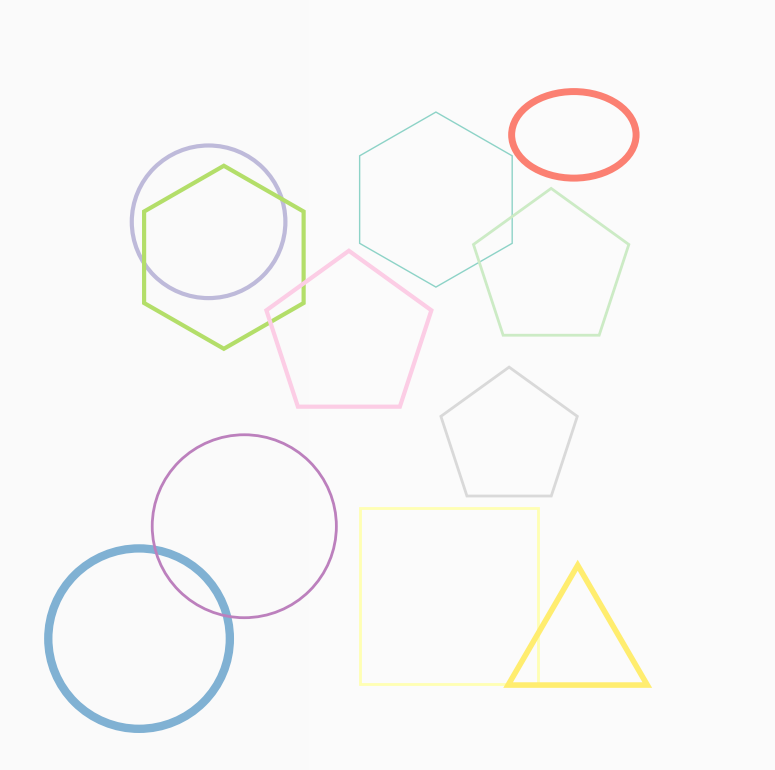[{"shape": "hexagon", "thickness": 0.5, "radius": 0.57, "center": [0.562, 0.741]}, {"shape": "square", "thickness": 1, "radius": 0.57, "center": [0.58, 0.226]}, {"shape": "circle", "thickness": 1.5, "radius": 0.5, "center": [0.269, 0.712]}, {"shape": "oval", "thickness": 2.5, "radius": 0.4, "center": [0.74, 0.825]}, {"shape": "circle", "thickness": 3, "radius": 0.59, "center": [0.179, 0.171]}, {"shape": "hexagon", "thickness": 1.5, "radius": 0.59, "center": [0.289, 0.666]}, {"shape": "pentagon", "thickness": 1.5, "radius": 0.56, "center": [0.45, 0.562]}, {"shape": "pentagon", "thickness": 1, "radius": 0.46, "center": [0.657, 0.431]}, {"shape": "circle", "thickness": 1, "radius": 0.59, "center": [0.315, 0.317]}, {"shape": "pentagon", "thickness": 1, "radius": 0.53, "center": [0.711, 0.65]}, {"shape": "triangle", "thickness": 2, "radius": 0.52, "center": [0.745, 0.162]}]